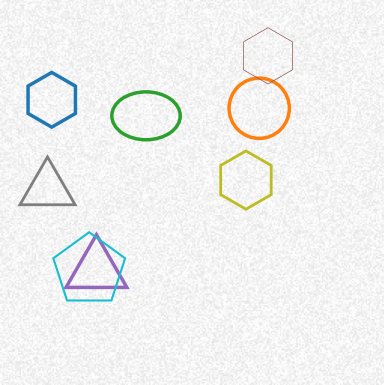[{"shape": "hexagon", "thickness": 2.5, "radius": 0.36, "center": [0.134, 0.741]}, {"shape": "circle", "thickness": 2.5, "radius": 0.39, "center": [0.673, 0.719]}, {"shape": "oval", "thickness": 2.5, "radius": 0.44, "center": [0.379, 0.699]}, {"shape": "triangle", "thickness": 2.5, "radius": 0.46, "center": [0.251, 0.299]}, {"shape": "hexagon", "thickness": 0.5, "radius": 0.37, "center": [0.696, 0.855]}, {"shape": "triangle", "thickness": 2, "radius": 0.41, "center": [0.123, 0.51]}, {"shape": "hexagon", "thickness": 2, "radius": 0.38, "center": [0.639, 0.532]}, {"shape": "pentagon", "thickness": 1.5, "radius": 0.49, "center": [0.232, 0.299]}]